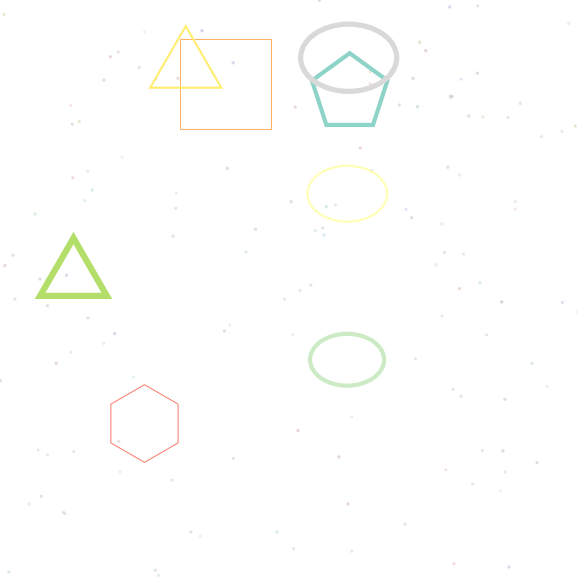[{"shape": "pentagon", "thickness": 2, "radius": 0.34, "center": [0.606, 0.838]}, {"shape": "oval", "thickness": 1, "radius": 0.35, "center": [0.601, 0.664]}, {"shape": "hexagon", "thickness": 0.5, "radius": 0.34, "center": [0.25, 0.266]}, {"shape": "square", "thickness": 0.5, "radius": 0.39, "center": [0.39, 0.854]}, {"shape": "triangle", "thickness": 3, "radius": 0.33, "center": [0.127, 0.52]}, {"shape": "oval", "thickness": 2.5, "radius": 0.42, "center": [0.604, 0.899]}, {"shape": "oval", "thickness": 2, "radius": 0.32, "center": [0.601, 0.376]}, {"shape": "triangle", "thickness": 1, "radius": 0.36, "center": [0.322, 0.883]}]